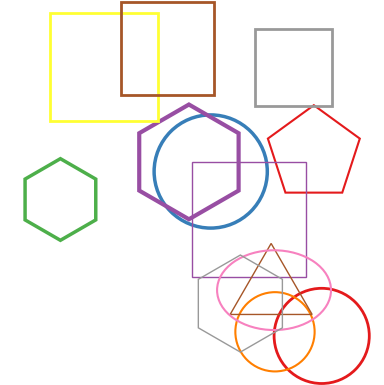[{"shape": "circle", "thickness": 2, "radius": 0.62, "center": [0.836, 0.128]}, {"shape": "pentagon", "thickness": 1.5, "radius": 0.63, "center": [0.815, 0.601]}, {"shape": "circle", "thickness": 2.5, "radius": 0.73, "center": [0.547, 0.555]}, {"shape": "hexagon", "thickness": 2.5, "radius": 0.53, "center": [0.157, 0.482]}, {"shape": "square", "thickness": 1, "radius": 0.74, "center": [0.647, 0.429]}, {"shape": "hexagon", "thickness": 3, "radius": 0.75, "center": [0.491, 0.579]}, {"shape": "circle", "thickness": 1.5, "radius": 0.51, "center": [0.714, 0.138]}, {"shape": "square", "thickness": 2, "radius": 0.7, "center": [0.271, 0.825]}, {"shape": "triangle", "thickness": 1, "radius": 0.61, "center": [0.704, 0.245]}, {"shape": "square", "thickness": 2, "radius": 0.61, "center": [0.435, 0.873]}, {"shape": "oval", "thickness": 1.5, "radius": 0.74, "center": [0.712, 0.246]}, {"shape": "square", "thickness": 2, "radius": 0.5, "center": [0.763, 0.825]}, {"shape": "hexagon", "thickness": 1, "radius": 0.63, "center": [0.624, 0.212]}]